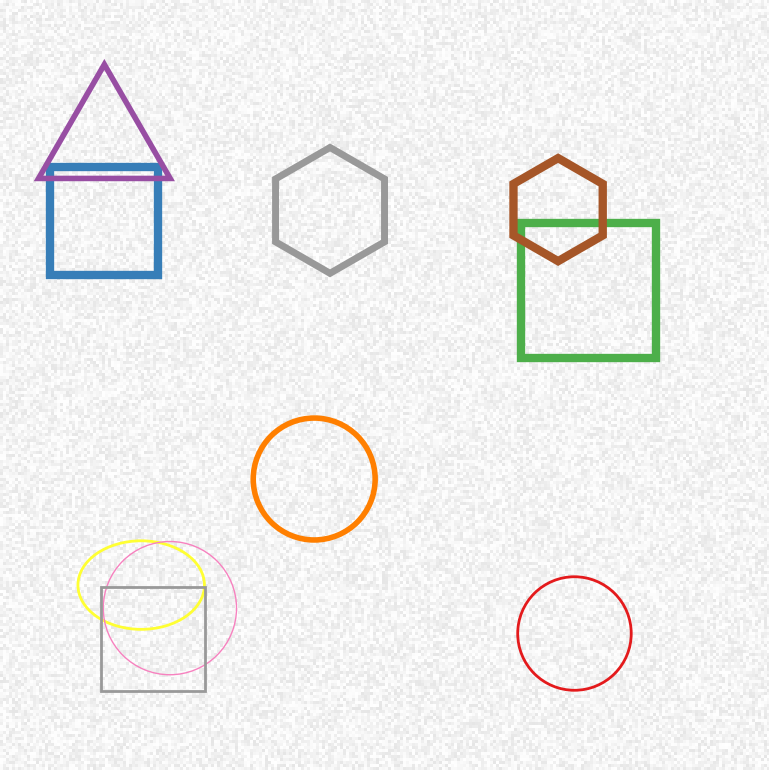[{"shape": "circle", "thickness": 1, "radius": 0.37, "center": [0.746, 0.177]}, {"shape": "square", "thickness": 3, "radius": 0.35, "center": [0.135, 0.713]}, {"shape": "square", "thickness": 3, "radius": 0.44, "center": [0.764, 0.623]}, {"shape": "triangle", "thickness": 2, "radius": 0.49, "center": [0.136, 0.818]}, {"shape": "circle", "thickness": 2, "radius": 0.4, "center": [0.408, 0.378]}, {"shape": "oval", "thickness": 1, "radius": 0.41, "center": [0.183, 0.24]}, {"shape": "hexagon", "thickness": 3, "radius": 0.33, "center": [0.725, 0.728]}, {"shape": "circle", "thickness": 0.5, "radius": 0.43, "center": [0.221, 0.21]}, {"shape": "square", "thickness": 1, "radius": 0.34, "center": [0.198, 0.171]}, {"shape": "hexagon", "thickness": 2.5, "radius": 0.41, "center": [0.429, 0.727]}]